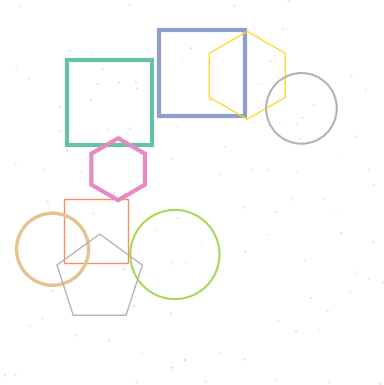[{"shape": "square", "thickness": 3, "radius": 0.55, "center": [0.284, 0.735]}, {"shape": "square", "thickness": 1, "radius": 0.42, "center": [0.251, 0.399]}, {"shape": "square", "thickness": 3, "radius": 0.56, "center": [0.525, 0.81]}, {"shape": "hexagon", "thickness": 3, "radius": 0.4, "center": [0.307, 0.56]}, {"shape": "circle", "thickness": 1.5, "radius": 0.58, "center": [0.454, 0.339]}, {"shape": "hexagon", "thickness": 1, "radius": 0.57, "center": [0.642, 0.804]}, {"shape": "circle", "thickness": 2.5, "radius": 0.47, "center": [0.137, 0.353]}, {"shape": "pentagon", "thickness": 1, "radius": 0.58, "center": [0.259, 0.275]}, {"shape": "circle", "thickness": 1.5, "radius": 0.46, "center": [0.783, 0.719]}]